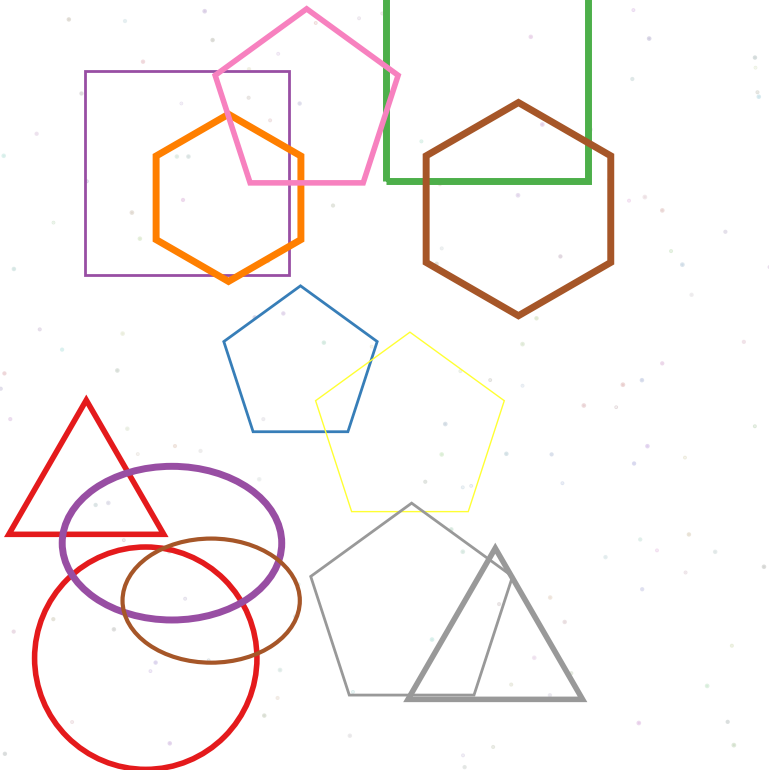[{"shape": "circle", "thickness": 2, "radius": 0.72, "center": [0.189, 0.145]}, {"shape": "triangle", "thickness": 2, "radius": 0.58, "center": [0.112, 0.364]}, {"shape": "pentagon", "thickness": 1, "radius": 0.52, "center": [0.39, 0.524]}, {"shape": "square", "thickness": 2.5, "radius": 0.65, "center": [0.632, 0.896]}, {"shape": "square", "thickness": 1, "radius": 0.66, "center": [0.242, 0.775]}, {"shape": "oval", "thickness": 2.5, "radius": 0.71, "center": [0.223, 0.295]}, {"shape": "hexagon", "thickness": 2.5, "radius": 0.54, "center": [0.297, 0.743]}, {"shape": "pentagon", "thickness": 0.5, "radius": 0.64, "center": [0.532, 0.44]}, {"shape": "oval", "thickness": 1.5, "radius": 0.58, "center": [0.274, 0.22]}, {"shape": "hexagon", "thickness": 2.5, "radius": 0.69, "center": [0.673, 0.728]}, {"shape": "pentagon", "thickness": 2, "radius": 0.62, "center": [0.398, 0.864]}, {"shape": "pentagon", "thickness": 1, "radius": 0.69, "center": [0.535, 0.209]}, {"shape": "triangle", "thickness": 2, "radius": 0.65, "center": [0.643, 0.157]}]